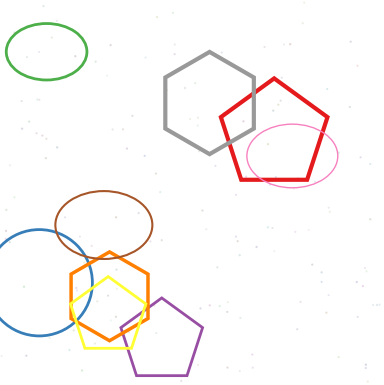[{"shape": "pentagon", "thickness": 3, "radius": 0.73, "center": [0.712, 0.651]}, {"shape": "circle", "thickness": 2, "radius": 0.69, "center": [0.102, 0.266]}, {"shape": "oval", "thickness": 2, "radius": 0.52, "center": [0.121, 0.866]}, {"shape": "pentagon", "thickness": 2, "radius": 0.56, "center": [0.42, 0.115]}, {"shape": "hexagon", "thickness": 2.5, "radius": 0.58, "center": [0.285, 0.23]}, {"shape": "pentagon", "thickness": 2, "radius": 0.51, "center": [0.281, 0.179]}, {"shape": "oval", "thickness": 1.5, "radius": 0.63, "center": [0.27, 0.415]}, {"shape": "oval", "thickness": 1, "radius": 0.59, "center": [0.759, 0.595]}, {"shape": "hexagon", "thickness": 3, "radius": 0.66, "center": [0.544, 0.732]}]